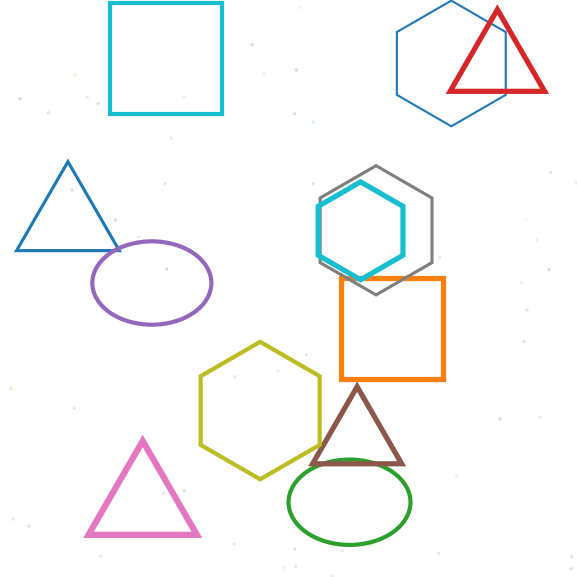[{"shape": "hexagon", "thickness": 1, "radius": 0.54, "center": [0.781, 0.889]}, {"shape": "triangle", "thickness": 1.5, "radius": 0.51, "center": [0.118, 0.617]}, {"shape": "square", "thickness": 2.5, "radius": 0.44, "center": [0.678, 0.43]}, {"shape": "oval", "thickness": 2, "radius": 0.53, "center": [0.605, 0.129]}, {"shape": "triangle", "thickness": 2.5, "radius": 0.47, "center": [0.861, 0.888]}, {"shape": "oval", "thickness": 2, "radius": 0.52, "center": [0.263, 0.509]}, {"shape": "triangle", "thickness": 2.5, "radius": 0.45, "center": [0.618, 0.241]}, {"shape": "triangle", "thickness": 3, "radius": 0.54, "center": [0.247, 0.127]}, {"shape": "hexagon", "thickness": 1.5, "radius": 0.56, "center": [0.651, 0.6]}, {"shape": "hexagon", "thickness": 2, "radius": 0.6, "center": [0.45, 0.288]}, {"shape": "hexagon", "thickness": 2.5, "radius": 0.42, "center": [0.624, 0.599]}, {"shape": "square", "thickness": 2, "radius": 0.48, "center": [0.287, 0.898]}]